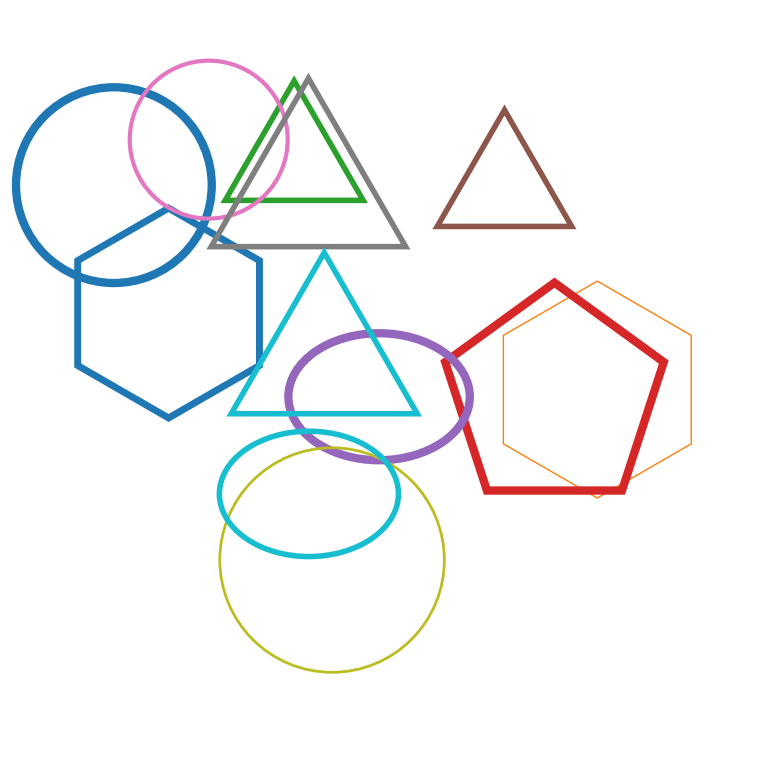[{"shape": "circle", "thickness": 3, "radius": 0.64, "center": [0.148, 0.76]}, {"shape": "hexagon", "thickness": 2.5, "radius": 0.68, "center": [0.219, 0.593]}, {"shape": "hexagon", "thickness": 0.5, "radius": 0.7, "center": [0.776, 0.494]}, {"shape": "triangle", "thickness": 2, "radius": 0.52, "center": [0.382, 0.792]}, {"shape": "pentagon", "thickness": 3, "radius": 0.75, "center": [0.72, 0.484]}, {"shape": "oval", "thickness": 3, "radius": 0.59, "center": [0.492, 0.485]}, {"shape": "triangle", "thickness": 2, "radius": 0.5, "center": [0.655, 0.756]}, {"shape": "circle", "thickness": 1.5, "radius": 0.51, "center": [0.271, 0.819]}, {"shape": "triangle", "thickness": 2, "radius": 0.73, "center": [0.401, 0.753]}, {"shape": "circle", "thickness": 1, "radius": 0.73, "center": [0.431, 0.273]}, {"shape": "oval", "thickness": 2, "radius": 0.58, "center": [0.401, 0.359]}, {"shape": "triangle", "thickness": 2, "radius": 0.7, "center": [0.421, 0.532]}]